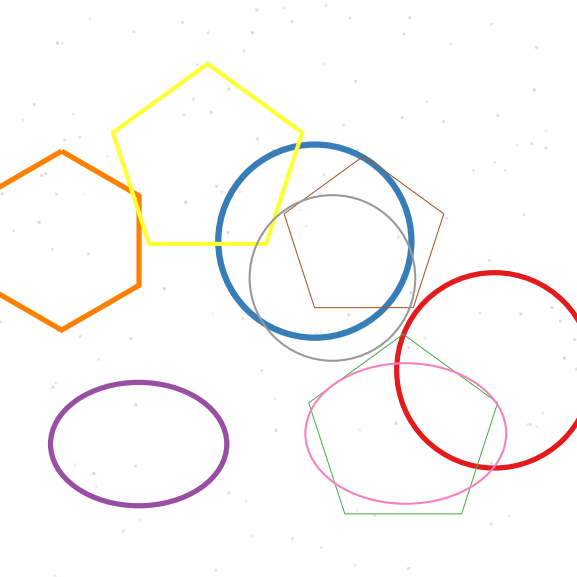[{"shape": "circle", "thickness": 2.5, "radius": 0.85, "center": [0.856, 0.358]}, {"shape": "circle", "thickness": 3, "radius": 0.84, "center": [0.545, 0.582]}, {"shape": "pentagon", "thickness": 0.5, "radius": 0.86, "center": [0.698, 0.248]}, {"shape": "oval", "thickness": 2.5, "radius": 0.76, "center": [0.24, 0.23]}, {"shape": "hexagon", "thickness": 2.5, "radius": 0.77, "center": [0.107, 0.583]}, {"shape": "pentagon", "thickness": 2, "radius": 0.86, "center": [0.359, 0.716]}, {"shape": "pentagon", "thickness": 0.5, "radius": 0.73, "center": [0.63, 0.584]}, {"shape": "oval", "thickness": 1, "radius": 0.87, "center": [0.703, 0.249]}, {"shape": "circle", "thickness": 1, "radius": 0.72, "center": [0.576, 0.518]}]